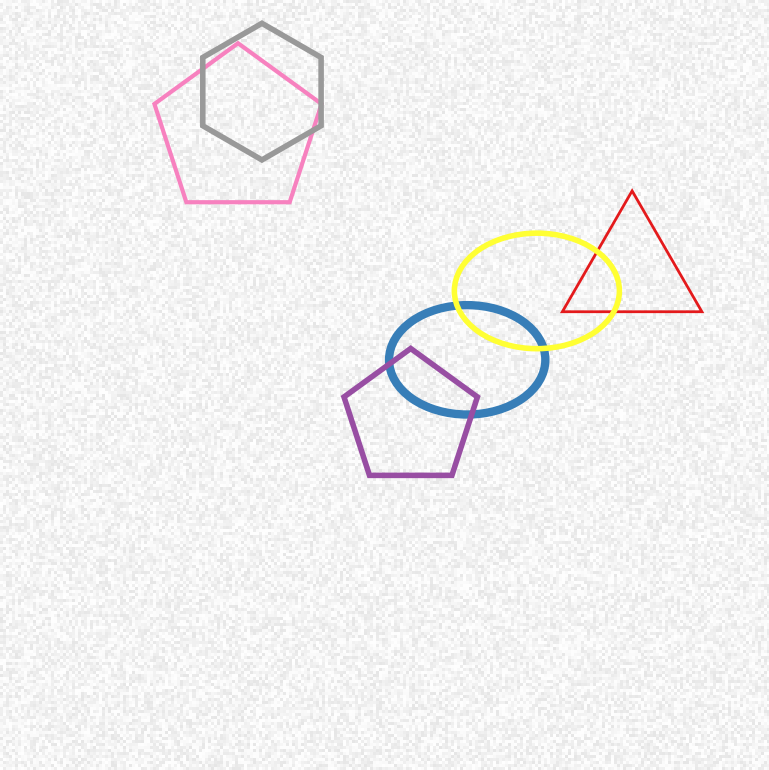[{"shape": "triangle", "thickness": 1, "radius": 0.52, "center": [0.821, 0.647]}, {"shape": "oval", "thickness": 3, "radius": 0.51, "center": [0.607, 0.533]}, {"shape": "pentagon", "thickness": 2, "radius": 0.46, "center": [0.533, 0.456]}, {"shape": "oval", "thickness": 2, "radius": 0.54, "center": [0.697, 0.622]}, {"shape": "pentagon", "thickness": 1.5, "radius": 0.57, "center": [0.309, 0.83]}, {"shape": "hexagon", "thickness": 2, "radius": 0.44, "center": [0.34, 0.881]}]